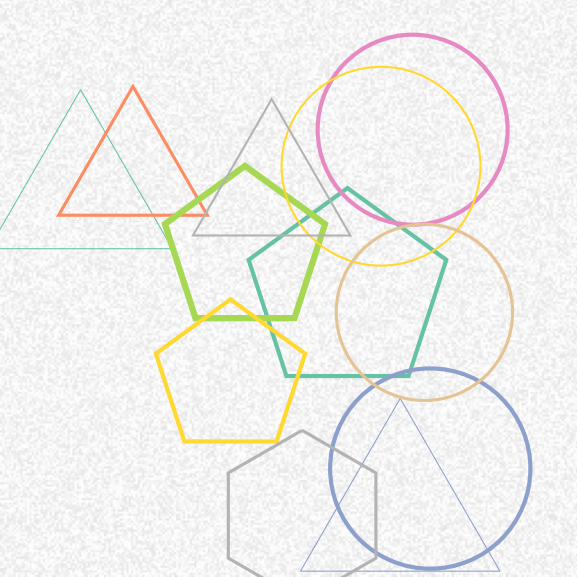[{"shape": "triangle", "thickness": 0.5, "radius": 0.92, "center": [0.14, 0.66]}, {"shape": "pentagon", "thickness": 2, "radius": 0.9, "center": [0.602, 0.494]}, {"shape": "triangle", "thickness": 1.5, "radius": 0.74, "center": [0.23, 0.701]}, {"shape": "circle", "thickness": 2, "radius": 0.87, "center": [0.745, 0.188]}, {"shape": "triangle", "thickness": 0.5, "radius": 1.0, "center": [0.693, 0.11]}, {"shape": "circle", "thickness": 2, "radius": 0.82, "center": [0.715, 0.775]}, {"shape": "pentagon", "thickness": 3, "radius": 0.73, "center": [0.424, 0.566]}, {"shape": "circle", "thickness": 1, "radius": 0.86, "center": [0.66, 0.711]}, {"shape": "pentagon", "thickness": 2, "radius": 0.68, "center": [0.399, 0.345]}, {"shape": "circle", "thickness": 1.5, "radius": 0.76, "center": [0.735, 0.458]}, {"shape": "triangle", "thickness": 1, "radius": 0.79, "center": [0.47, 0.67]}, {"shape": "hexagon", "thickness": 1.5, "radius": 0.74, "center": [0.523, 0.106]}]